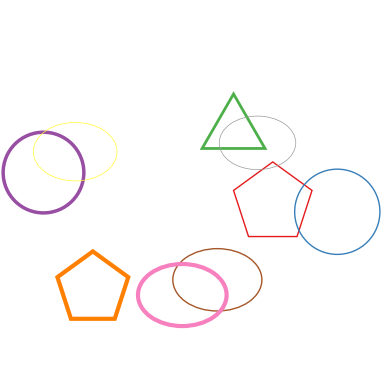[{"shape": "pentagon", "thickness": 1, "radius": 0.54, "center": [0.709, 0.472]}, {"shape": "circle", "thickness": 1, "radius": 0.55, "center": [0.876, 0.45]}, {"shape": "triangle", "thickness": 2, "radius": 0.47, "center": [0.607, 0.662]}, {"shape": "circle", "thickness": 2.5, "radius": 0.52, "center": [0.113, 0.552]}, {"shape": "pentagon", "thickness": 3, "radius": 0.48, "center": [0.241, 0.25]}, {"shape": "oval", "thickness": 0.5, "radius": 0.54, "center": [0.195, 0.606]}, {"shape": "oval", "thickness": 1, "radius": 0.58, "center": [0.565, 0.273]}, {"shape": "oval", "thickness": 3, "radius": 0.58, "center": [0.473, 0.234]}, {"shape": "oval", "thickness": 0.5, "radius": 0.5, "center": [0.669, 0.629]}]